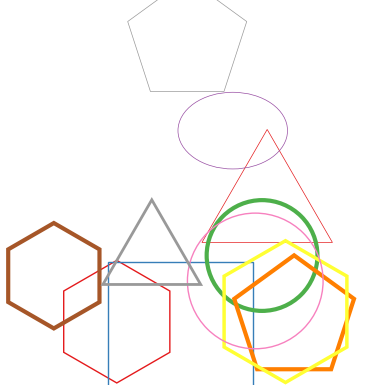[{"shape": "hexagon", "thickness": 1, "radius": 0.8, "center": [0.303, 0.165]}, {"shape": "triangle", "thickness": 0.5, "radius": 0.98, "center": [0.694, 0.468]}, {"shape": "square", "thickness": 1, "radius": 0.94, "center": [0.469, 0.132]}, {"shape": "circle", "thickness": 3, "radius": 0.72, "center": [0.681, 0.336]}, {"shape": "oval", "thickness": 0.5, "radius": 0.71, "center": [0.605, 0.661]}, {"shape": "pentagon", "thickness": 3, "radius": 0.82, "center": [0.764, 0.173]}, {"shape": "hexagon", "thickness": 2.5, "radius": 0.92, "center": [0.742, 0.191]}, {"shape": "hexagon", "thickness": 3, "radius": 0.68, "center": [0.14, 0.284]}, {"shape": "circle", "thickness": 1, "radius": 0.88, "center": [0.663, 0.27]}, {"shape": "triangle", "thickness": 2, "radius": 0.73, "center": [0.394, 0.334]}, {"shape": "pentagon", "thickness": 0.5, "radius": 0.81, "center": [0.486, 0.894]}]